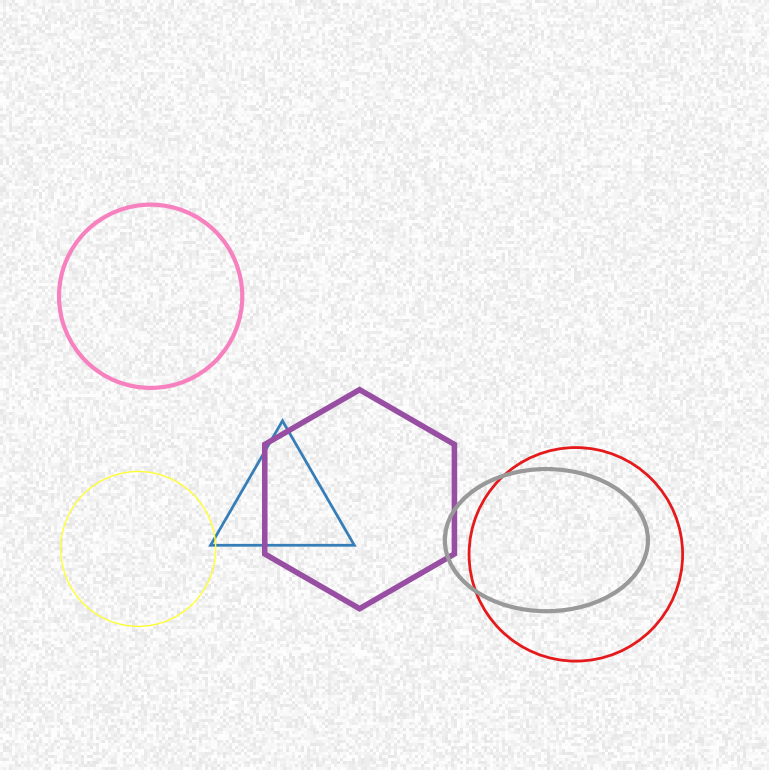[{"shape": "circle", "thickness": 1, "radius": 0.69, "center": [0.748, 0.28]}, {"shape": "triangle", "thickness": 1, "radius": 0.54, "center": [0.367, 0.346]}, {"shape": "hexagon", "thickness": 2, "radius": 0.71, "center": [0.467, 0.352]}, {"shape": "circle", "thickness": 0.5, "radius": 0.5, "center": [0.18, 0.287]}, {"shape": "circle", "thickness": 1.5, "radius": 0.6, "center": [0.196, 0.615]}, {"shape": "oval", "thickness": 1.5, "radius": 0.66, "center": [0.71, 0.299]}]